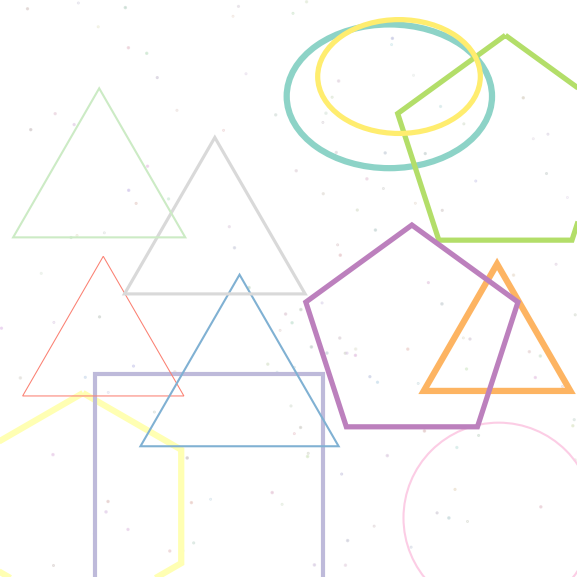[{"shape": "oval", "thickness": 3, "radius": 0.89, "center": [0.674, 0.832]}, {"shape": "hexagon", "thickness": 3, "radius": 0.98, "center": [0.144, 0.122]}, {"shape": "square", "thickness": 2, "radius": 0.99, "center": [0.361, 0.154]}, {"shape": "triangle", "thickness": 0.5, "radius": 0.81, "center": [0.179, 0.394]}, {"shape": "triangle", "thickness": 1, "radius": 0.99, "center": [0.415, 0.325]}, {"shape": "triangle", "thickness": 3, "radius": 0.73, "center": [0.861, 0.395]}, {"shape": "pentagon", "thickness": 2.5, "radius": 0.98, "center": [0.875, 0.742]}, {"shape": "circle", "thickness": 1, "radius": 0.82, "center": [0.864, 0.102]}, {"shape": "triangle", "thickness": 1.5, "radius": 0.9, "center": [0.372, 0.58]}, {"shape": "pentagon", "thickness": 2.5, "radius": 0.97, "center": [0.713, 0.416]}, {"shape": "triangle", "thickness": 1, "radius": 0.86, "center": [0.172, 0.674]}, {"shape": "oval", "thickness": 2.5, "radius": 0.7, "center": [0.691, 0.867]}]